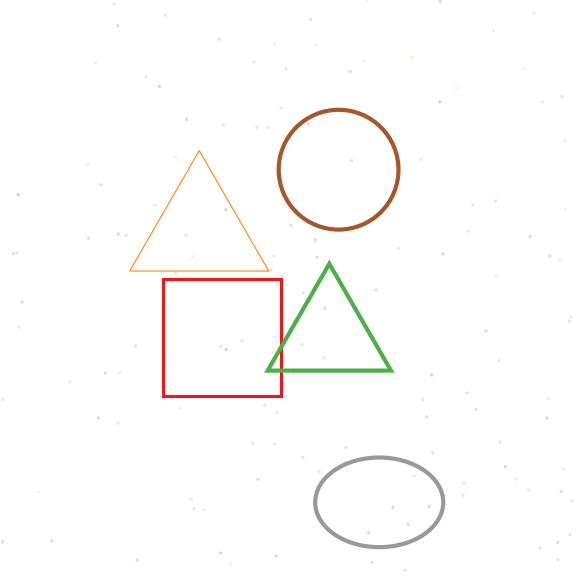[{"shape": "square", "thickness": 1.5, "radius": 0.51, "center": [0.384, 0.415]}, {"shape": "triangle", "thickness": 2, "radius": 0.62, "center": [0.57, 0.419]}, {"shape": "triangle", "thickness": 0.5, "radius": 0.7, "center": [0.345, 0.599]}, {"shape": "circle", "thickness": 2, "radius": 0.52, "center": [0.586, 0.705]}, {"shape": "oval", "thickness": 2, "radius": 0.55, "center": [0.657, 0.129]}]